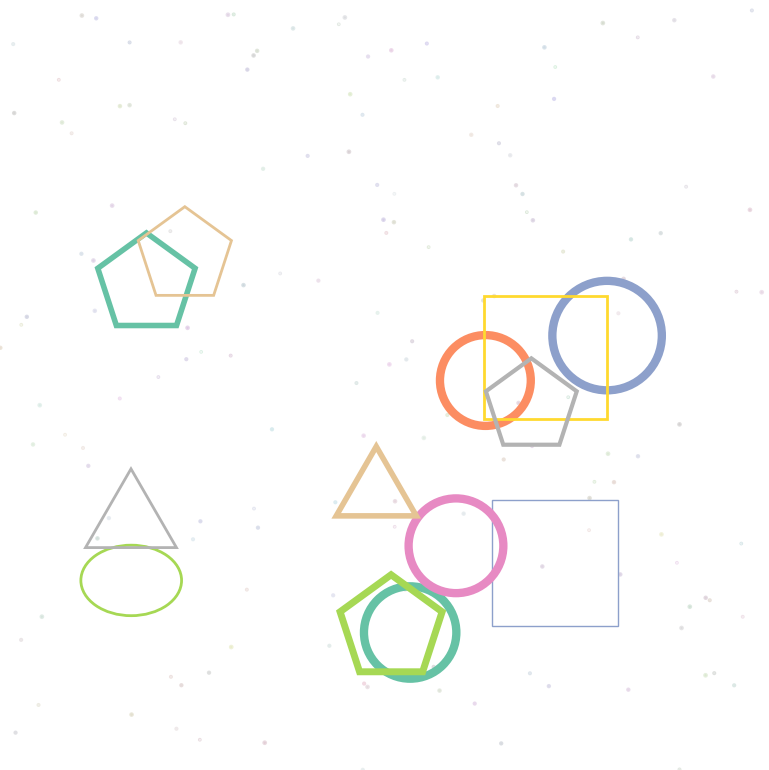[{"shape": "circle", "thickness": 3, "radius": 0.3, "center": [0.533, 0.179]}, {"shape": "pentagon", "thickness": 2, "radius": 0.33, "center": [0.19, 0.631]}, {"shape": "circle", "thickness": 3, "radius": 0.29, "center": [0.63, 0.506]}, {"shape": "square", "thickness": 0.5, "radius": 0.41, "center": [0.721, 0.269]}, {"shape": "circle", "thickness": 3, "radius": 0.36, "center": [0.788, 0.564]}, {"shape": "circle", "thickness": 3, "radius": 0.31, "center": [0.592, 0.291]}, {"shape": "pentagon", "thickness": 2.5, "radius": 0.35, "center": [0.508, 0.184]}, {"shape": "oval", "thickness": 1, "radius": 0.33, "center": [0.17, 0.246]}, {"shape": "square", "thickness": 1, "radius": 0.4, "center": [0.709, 0.536]}, {"shape": "pentagon", "thickness": 1, "radius": 0.32, "center": [0.24, 0.668]}, {"shape": "triangle", "thickness": 2, "radius": 0.3, "center": [0.489, 0.36]}, {"shape": "triangle", "thickness": 1, "radius": 0.34, "center": [0.17, 0.323]}, {"shape": "pentagon", "thickness": 1.5, "radius": 0.31, "center": [0.69, 0.473]}]